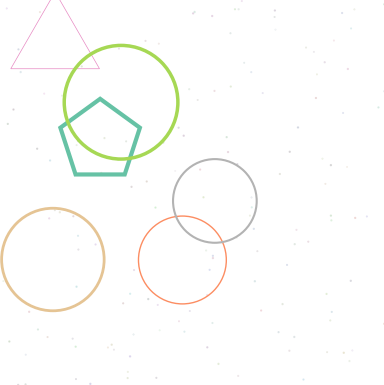[{"shape": "pentagon", "thickness": 3, "radius": 0.54, "center": [0.26, 0.635]}, {"shape": "circle", "thickness": 1, "radius": 0.57, "center": [0.474, 0.325]}, {"shape": "triangle", "thickness": 0.5, "radius": 0.67, "center": [0.143, 0.888]}, {"shape": "circle", "thickness": 2.5, "radius": 0.74, "center": [0.314, 0.734]}, {"shape": "circle", "thickness": 2, "radius": 0.67, "center": [0.137, 0.326]}, {"shape": "circle", "thickness": 1.5, "radius": 0.54, "center": [0.558, 0.478]}]